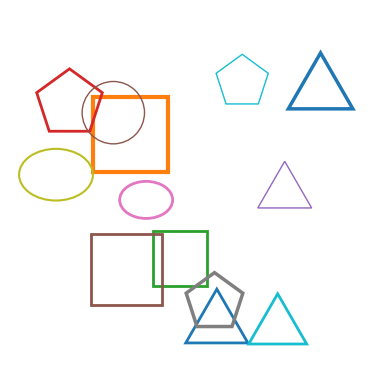[{"shape": "triangle", "thickness": 2, "radius": 0.47, "center": [0.563, 0.156]}, {"shape": "triangle", "thickness": 2.5, "radius": 0.48, "center": [0.833, 0.766]}, {"shape": "square", "thickness": 3, "radius": 0.49, "center": [0.339, 0.651]}, {"shape": "square", "thickness": 2, "radius": 0.35, "center": [0.467, 0.329]}, {"shape": "pentagon", "thickness": 2, "radius": 0.45, "center": [0.181, 0.732]}, {"shape": "triangle", "thickness": 1, "radius": 0.4, "center": [0.74, 0.5]}, {"shape": "circle", "thickness": 1, "radius": 0.4, "center": [0.294, 0.707]}, {"shape": "square", "thickness": 2, "radius": 0.46, "center": [0.33, 0.301]}, {"shape": "oval", "thickness": 2, "radius": 0.34, "center": [0.38, 0.481]}, {"shape": "pentagon", "thickness": 2.5, "radius": 0.39, "center": [0.557, 0.214]}, {"shape": "oval", "thickness": 1.5, "radius": 0.48, "center": [0.145, 0.546]}, {"shape": "pentagon", "thickness": 1, "radius": 0.36, "center": [0.629, 0.788]}, {"shape": "triangle", "thickness": 2, "radius": 0.43, "center": [0.721, 0.15]}]